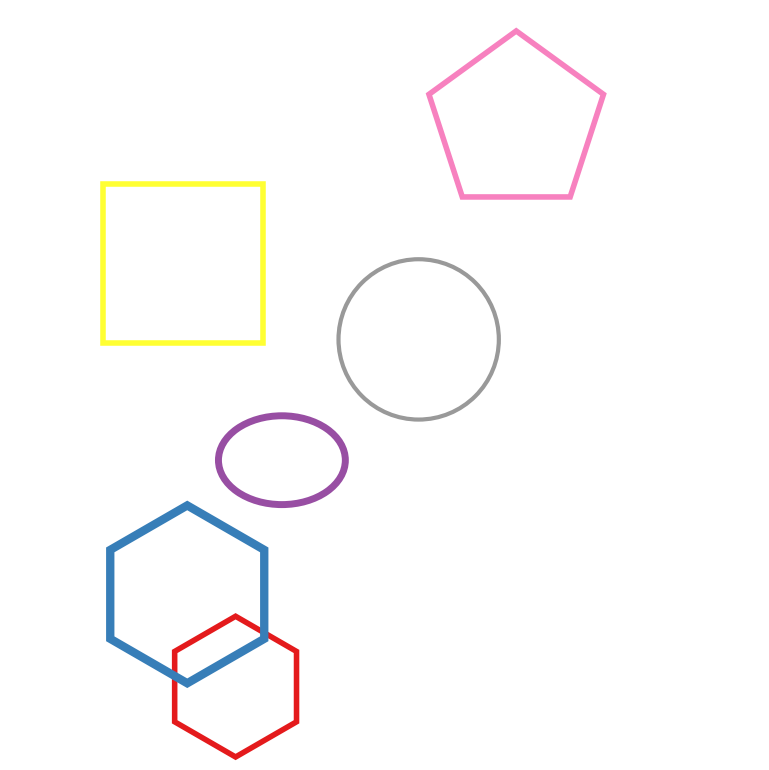[{"shape": "hexagon", "thickness": 2, "radius": 0.46, "center": [0.306, 0.108]}, {"shape": "hexagon", "thickness": 3, "radius": 0.58, "center": [0.243, 0.228]}, {"shape": "oval", "thickness": 2.5, "radius": 0.41, "center": [0.366, 0.402]}, {"shape": "square", "thickness": 2, "radius": 0.52, "center": [0.237, 0.658]}, {"shape": "pentagon", "thickness": 2, "radius": 0.6, "center": [0.67, 0.841]}, {"shape": "circle", "thickness": 1.5, "radius": 0.52, "center": [0.544, 0.559]}]